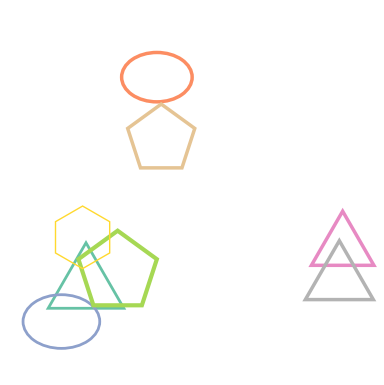[{"shape": "triangle", "thickness": 2, "radius": 0.57, "center": [0.223, 0.256]}, {"shape": "oval", "thickness": 2.5, "radius": 0.46, "center": [0.407, 0.8]}, {"shape": "oval", "thickness": 2, "radius": 0.5, "center": [0.159, 0.165]}, {"shape": "triangle", "thickness": 2.5, "radius": 0.47, "center": [0.89, 0.358]}, {"shape": "pentagon", "thickness": 3, "radius": 0.54, "center": [0.306, 0.294]}, {"shape": "hexagon", "thickness": 1, "radius": 0.41, "center": [0.215, 0.384]}, {"shape": "pentagon", "thickness": 2.5, "radius": 0.46, "center": [0.419, 0.638]}, {"shape": "triangle", "thickness": 2.5, "radius": 0.51, "center": [0.881, 0.273]}]